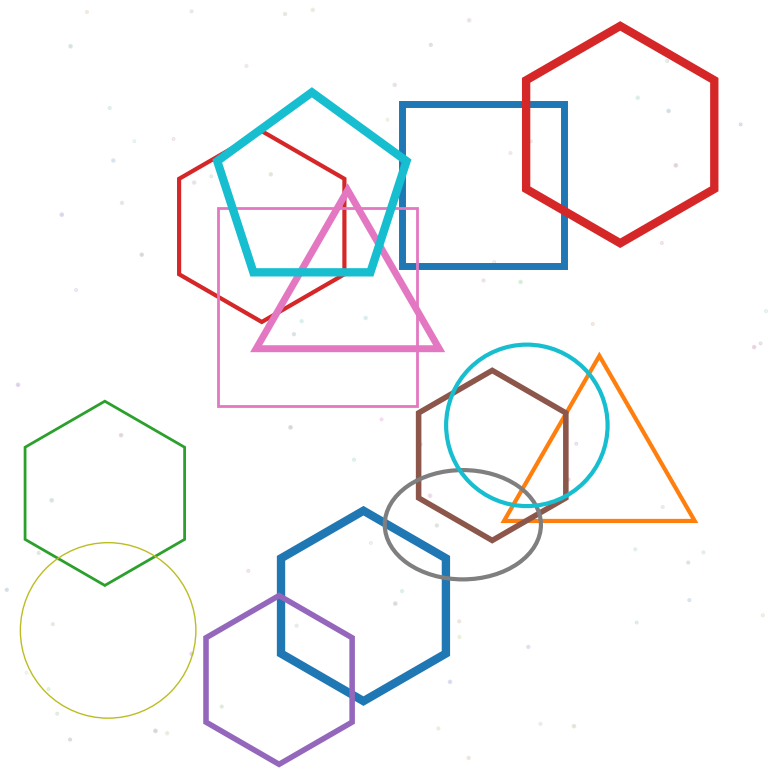[{"shape": "square", "thickness": 2.5, "radius": 0.53, "center": [0.627, 0.76]}, {"shape": "hexagon", "thickness": 3, "radius": 0.62, "center": [0.472, 0.213]}, {"shape": "triangle", "thickness": 1.5, "radius": 0.71, "center": [0.778, 0.395]}, {"shape": "hexagon", "thickness": 1, "radius": 0.6, "center": [0.136, 0.359]}, {"shape": "hexagon", "thickness": 3, "radius": 0.71, "center": [0.805, 0.825]}, {"shape": "hexagon", "thickness": 1.5, "radius": 0.62, "center": [0.34, 0.706]}, {"shape": "hexagon", "thickness": 2, "radius": 0.55, "center": [0.362, 0.117]}, {"shape": "hexagon", "thickness": 2, "radius": 0.55, "center": [0.639, 0.409]}, {"shape": "square", "thickness": 1, "radius": 0.65, "center": [0.412, 0.601]}, {"shape": "triangle", "thickness": 2.5, "radius": 0.69, "center": [0.452, 0.616]}, {"shape": "oval", "thickness": 1.5, "radius": 0.51, "center": [0.601, 0.319]}, {"shape": "circle", "thickness": 0.5, "radius": 0.57, "center": [0.14, 0.181]}, {"shape": "pentagon", "thickness": 3, "radius": 0.65, "center": [0.405, 0.751]}, {"shape": "circle", "thickness": 1.5, "radius": 0.52, "center": [0.684, 0.448]}]